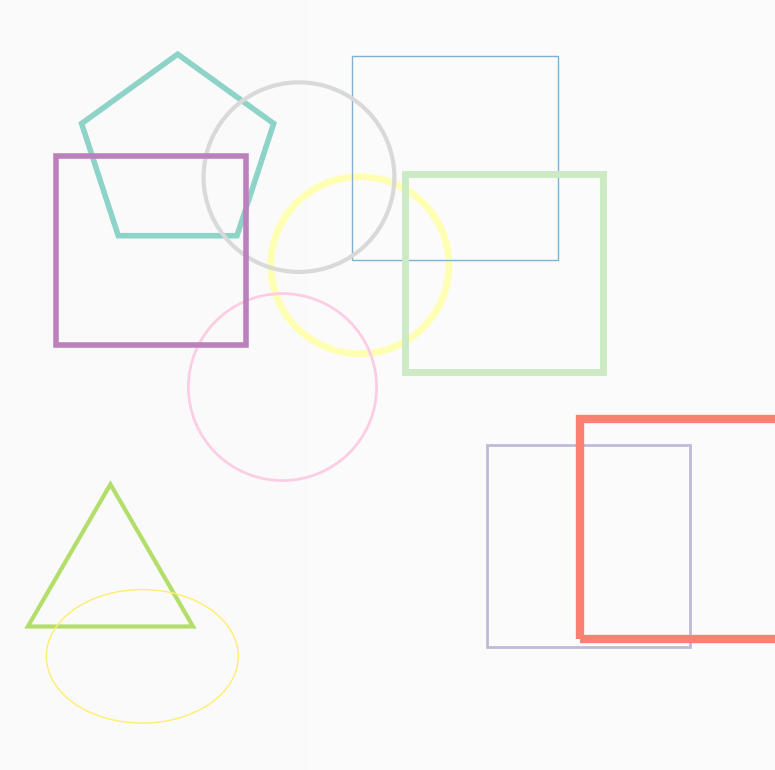[{"shape": "pentagon", "thickness": 2, "radius": 0.65, "center": [0.229, 0.799]}, {"shape": "circle", "thickness": 2.5, "radius": 0.57, "center": [0.464, 0.656]}, {"shape": "square", "thickness": 1, "radius": 0.66, "center": [0.759, 0.29]}, {"shape": "square", "thickness": 3, "radius": 0.71, "center": [0.891, 0.313]}, {"shape": "square", "thickness": 0.5, "radius": 0.67, "center": [0.587, 0.795]}, {"shape": "triangle", "thickness": 1.5, "radius": 0.62, "center": [0.143, 0.248]}, {"shape": "circle", "thickness": 1, "radius": 0.61, "center": [0.365, 0.497]}, {"shape": "circle", "thickness": 1.5, "radius": 0.62, "center": [0.386, 0.77]}, {"shape": "square", "thickness": 2, "radius": 0.61, "center": [0.195, 0.675]}, {"shape": "square", "thickness": 2.5, "radius": 0.64, "center": [0.65, 0.645]}, {"shape": "oval", "thickness": 0.5, "radius": 0.62, "center": [0.184, 0.148]}]